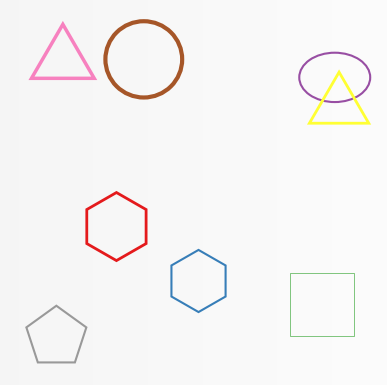[{"shape": "hexagon", "thickness": 2, "radius": 0.44, "center": [0.3, 0.412]}, {"shape": "hexagon", "thickness": 1.5, "radius": 0.4, "center": [0.512, 0.27]}, {"shape": "square", "thickness": 0.5, "radius": 0.41, "center": [0.831, 0.209]}, {"shape": "oval", "thickness": 1.5, "radius": 0.46, "center": [0.864, 0.799]}, {"shape": "triangle", "thickness": 2, "radius": 0.44, "center": [0.875, 0.724]}, {"shape": "circle", "thickness": 3, "radius": 0.5, "center": [0.371, 0.846]}, {"shape": "triangle", "thickness": 2.5, "radius": 0.47, "center": [0.162, 0.843]}, {"shape": "pentagon", "thickness": 1.5, "radius": 0.41, "center": [0.145, 0.124]}]